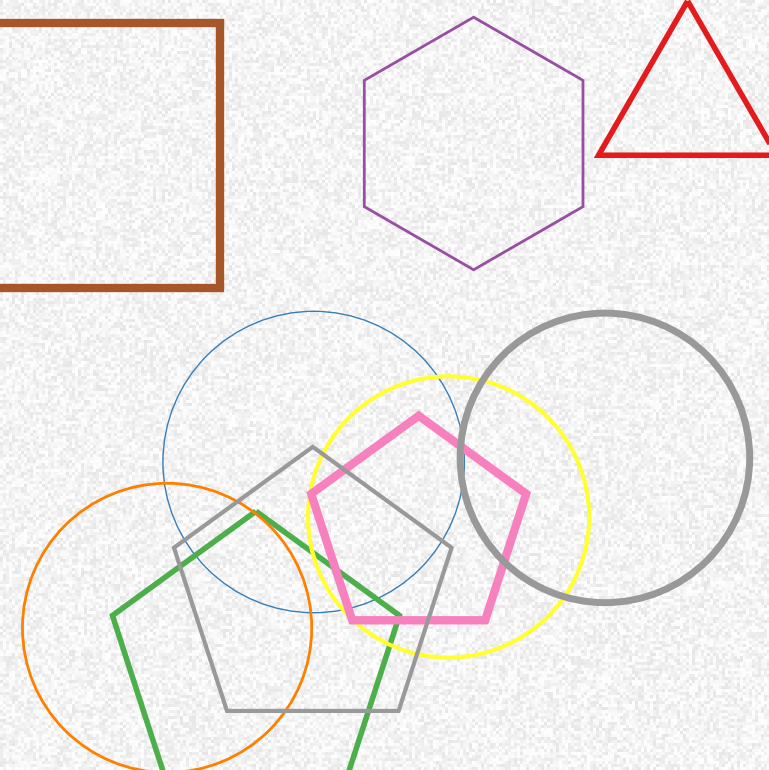[{"shape": "triangle", "thickness": 2, "radius": 0.67, "center": [0.893, 0.865]}, {"shape": "circle", "thickness": 0.5, "radius": 0.98, "center": [0.407, 0.4]}, {"shape": "pentagon", "thickness": 2, "radius": 0.98, "center": [0.332, 0.14]}, {"shape": "hexagon", "thickness": 1, "radius": 0.82, "center": [0.615, 0.814]}, {"shape": "circle", "thickness": 1, "radius": 0.94, "center": [0.217, 0.185]}, {"shape": "circle", "thickness": 1.5, "radius": 0.91, "center": [0.583, 0.329]}, {"shape": "square", "thickness": 3, "radius": 0.86, "center": [0.114, 0.798]}, {"shape": "pentagon", "thickness": 3, "radius": 0.73, "center": [0.544, 0.313]}, {"shape": "circle", "thickness": 2.5, "radius": 0.94, "center": [0.786, 0.405]}, {"shape": "pentagon", "thickness": 1.5, "radius": 0.95, "center": [0.406, 0.23]}]